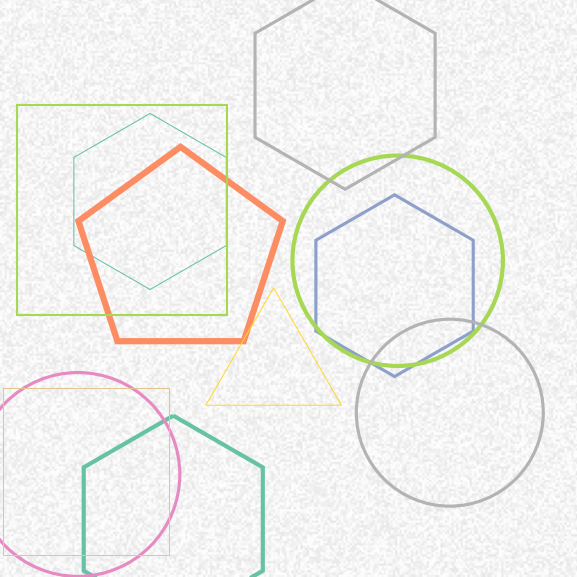[{"shape": "hexagon", "thickness": 0.5, "radius": 0.76, "center": [0.26, 0.65]}, {"shape": "hexagon", "thickness": 2, "radius": 0.9, "center": [0.3, 0.1]}, {"shape": "pentagon", "thickness": 3, "radius": 0.93, "center": [0.313, 0.559]}, {"shape": "hexagon", "thickness": 1.5, "radius": 0.79, "center": [0.683, 0.504]}, {"shape": "circle", "thickness": 1.5, "radius": 0.88, "center": [0.135, 0.178]}, {"shape": "circle", "thickness": 2, "radius": 0.91, "center": [0.689, 0.548]}, {"shape": "square", "thickness": 1, "radius": 0.91, "center": [0.212, 0.636]}, {"shape": "triangle", "thickness": 0.5, "radius": 0.68, "center": [0.474, 0.365]}, {"shape": "square", "thickness": 0.5, "radius": 0.72, "center": [0.148, 0.183]}, {"shape": "hexagon", "thickness": 1.5, "radius": 0.9, "center": [0.598, 0.851]}, {"shape": "circle", "thickness": 1.5, "radius": 0.81, "center": [0.779, 0.285]}]